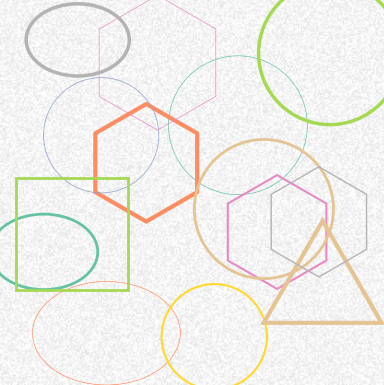[{"shape": "circle", "thickness": 0.5, "radius": 0.9, "center": [0.618, 0.675]}, {"shape": "oval", "thickness": 2, "radius": 0.7, "center": [0.114, 0.346]}, {"shape": "oval", "thickness": 0.5, "radius": 0.96, "center": [0.276, 0.134]}, {"shape": "hexagon", "thickness": 3, "radius": 0.76, "center": [0.38, 0.577]}, {"shape": "circle", "thickness": 0.5, "radius": 0.75, "center": [0.263, 0.649]}, {"shape": "hexagon", "thickness": 0.5, "radius": 0.87, "center": [0.409, 0.837]}, {"shape": "hexagon", "thickness": 1.5, "radius": 0.74, "center": [0.72, 0.397]}, {"shape": "square", "thickness": 2, "radius": 0.72, "center": [0.187, 0.392]}, {"shape": "circle", "thickness": 2.5, "radius": 0.93, "center": [0.857, 0.862]}, {"shape": "circle", "thickness": 1.5, "radius": 0.68, "center": [0.557, 0.125]}, {"shape": "triangle", "thickness": 3, "radius": 0.88, "center": [0.838, 0.25]}, {"shape": "circle", "thickness": 2, "radius": 0.9, "center": [0.685, 0.457]}, {"shape": "oval", "thickness": 2.5, "radius": 0.67, "center": [0.202, 0.896]}, {"shape": "hexagon", "thickness": 1, "radius": 0.72, "center": [0.828, 0.424]}]